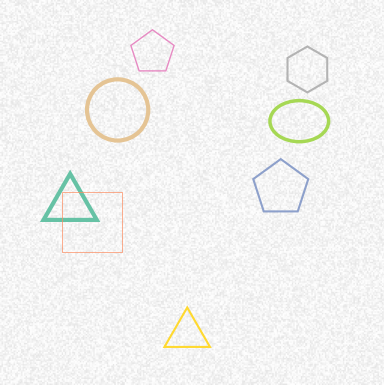[{"shape": "triangle", "thickness": 3, "radius": 0.4, "center": [0.182, 0.469]}, {"shape": "square", "thickness": 0.5, "radius": 0.39, "center": [0.239, 0.422]}, {"shape": "pentagon", "thickness": 1.5, "radius": 0.38, "center": [0.729, 0.512]}, {"shape": "pentagon", "thickness": 1, "radius": 0.3, "center": [0.396, 0.864]}, {"shape": "oval", "thickness": 2.5, "radius": 0.38, "center": [0.777, 0.685]}, {"shape": "triangle", "thickness": 1.5, "radius": 0.34, "center": [0.486, 0.133]}, {"shape": "circle", "thickness": 3, "radius": 0.4, "center": [0.306, 0.714]}, {"shape": "hexagon", "thickness": 1.5, "radius": 0.3, "center": [0.798, 0.82]}]